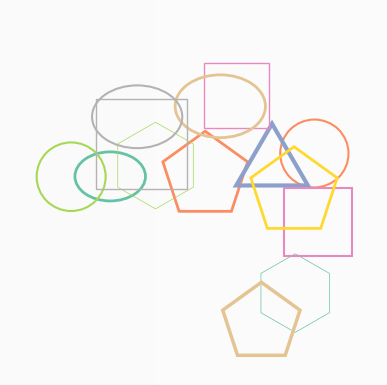[{"shape": "oval", "thickness": 2, "radius": 0.46, "center": [0.284, 0.542]}, {"shape": "hexagon", "thickness": 0.5, "radius": 0.51, "center": [0.762, 0.239]}, {"shape": "pentagon", "thickness": 2, "radius": 0.57, "center": [0.53, 0.544]}, {"shape": "circle", "thickness": 1.5, "radius": 0.44, "center": [0.811, 0.601]}, {"shape": "triangle", "thickness": 3, "radius": 0.53, "center": [0.702, 0.572]}, {"shape": "square", "thickness": 1.5, "radius": 0.44, "center": [0.82, 0.422]}, {"shape": "square", "thickness": 1, "radius": 0.42, "center": [0.611, 0.753]}, {"shape": "hexagon", "thickness": 0.5, "radius": 0.56, "center": [0.401, 0.57]}, {"shape": "circle", "thickness": 1.5, "radius": 0.45, "center": [0.184, 0.541]}, {"shape": "pentagon", "thickness": 2, "radius": 0.59, "center": [0.759, 0.502]}, {"shape": "oval", "thickness": 2, "radius": 0.58, "center": [0.569, 0.724]}, {"shape": "pentagon", "thickness": 2.5, "radius": 0.52, "center": [0.674, 0.162]}, {"shape": "oval", "thickness": 1.5, "radius": 0.58, "center": [0.354, 0.697]}, {"shape": "square", "thickness": 1, "radius": 0.59, "center": [0.364, 0.626]}]